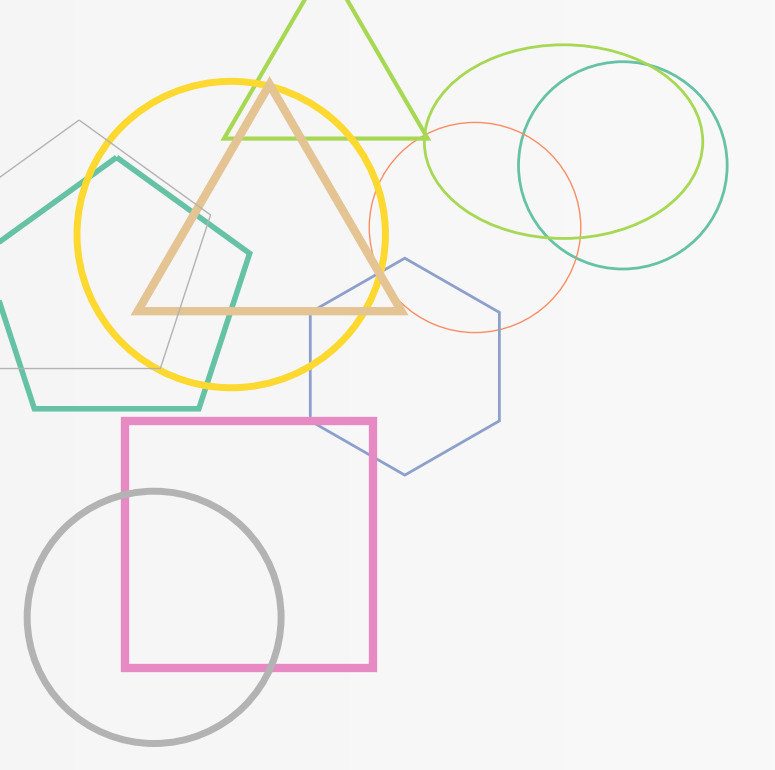[{"shape": "pentagon", "thickness": 2, "radius": 0.9, "center": [0.15, 0.615]}, {"shape": "circle", "thickness": 1, "radius": 0.67, "center": [0.804, 0.785]}, {"shape": "circle", "thickness": 0.5, "radius": 0.68, "center": [0.613, 0.705]}, {"shape": "hexagon", "thickness": 1, "radius": 0.7, "center": [0.522, 0.524]}, {"shape": "square", "thickness": 3, "radius": 0.8, "center": [0.321, 0.293]}, {"shape": "triangle", "thickness": 1.5, "radius": 0.76, "center": [0.42, 0.896]}, {"shape": "oval", "thickness": 1, "radius": 0.9, "center": [0.727, 0.816]}, {"shape": "circle", "thickness": 2.5, "radius": 0.99, "center": [0.298, 0.695]}, {"shape": "triangle", "thickness": 3, "radius": 0.98, "center": [0.348, 0.694]}, {"shape": "circle", "thickness": 2.5, "radius": 0.82, "center": [0.199, 0.198]}, {"shape": "pentagon", "thickness": 0.5, "radius": 0.89, "center": [0.102, 0.666]}]